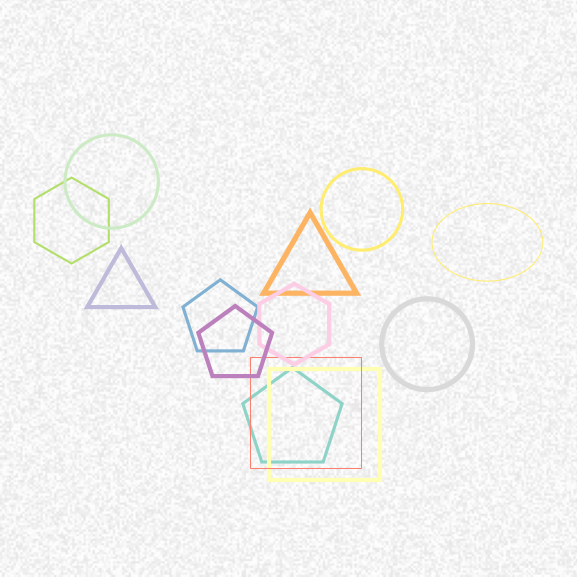[{"shape": "pentagon", "thickness": 1.5, "radius": 0.45, "center": [0.506, 0.272]}, {"shape": "square", "thickness": 2, "radius": 0.48, "center": [0.561, 0.264]}, {"shape": "triangle", "thickness": 2, "radius": 0.34, "center": [0.21, 0.501]}, {"shape": "square", "thickness": 0.5, "radius": 0.48, "center": [0.529, 0.285]}, {"shape": "pentagon", "thickness": 1.5, "radius": 0.34, "center": [0.381, 0.447]}, {"shape": "triangle", "thickness": 2.5, "radius": 0.47, "center": [0.537, 0.538]}, {"shape": "hexagon", "thickness": 1, "radius": 0.37, "center": [0.124, 0.617]}, {"shape": "hexagon", "thickness": 2, "radius": 0.35, "center": [0.51, 0.438]}, {"shape": "circle", "thickness": 2.5, "radius": 0.39, "center": [0.74, 0.403]}, {"shape": "pentagon", "thickness": 2, "radius": 0.34, "center": [0.407, 0.402]}, {"shape": "circle", "thickness": 1.5, "radius": 0.4, "center": [0.193, 0.685]}, {"shape": "circle", "thickness": 1.5, "radius": 0.35, "center": [0.627, 0.637]}, {"shape": "oval", "thickness": 0.5, "radius": 0.48, "center": [0.844, 0.58]}]